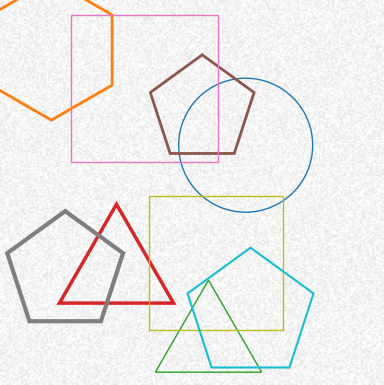[{"shape": "circle", "thickness": 1, "radius": 0.87, "center": [0.638, 0.623]}, {"shape": "hexagon", "thickness": 2, "radius": 0.91, "center": [0.133, 0.87]}, {"shape": "triangle", "thickness": 1, "radius": 0.8, "center": [0.541, 0.113]}, {"shape": "triangle", "thickness": 2.5, "radius": 0.86, "center": [0.303, 0.298]}, {"shape": "pentagon", "thickness": 2, "radius": 0.71, "center": [0.525, 0.716]}, {"shape": "square", "thickness": 1, "radius": 0.95, "center": [0.375, 0.77]}, {"shape": "pentagon", "thickness": 3, "radius": 0.79, "center": [0.169, 0.294]}, {"shape": "square", "thickness": 1, "radius": 0.87, "center": [0.561, 0.318]}, {"shape": "pentagon", "thickness": 1.5, "radius": 0.86, "center": [0.651, 0.185]}]